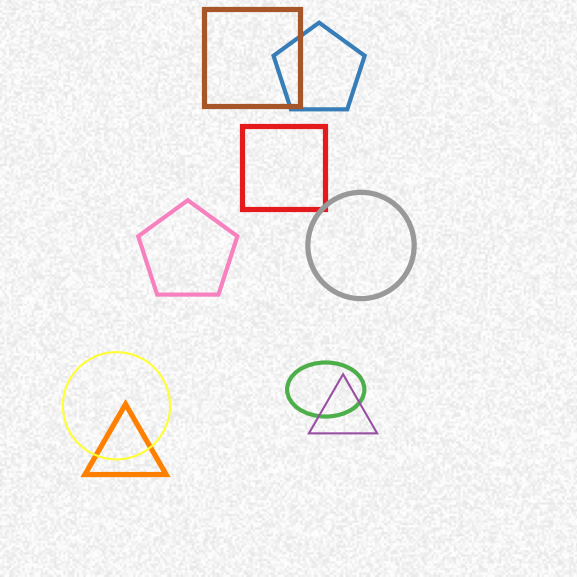[{"shape": "square", "thickness": 2.5, "radius": 0.36, "center": [0.49, 0.709]}, {"shape": "pentagon", "thickness": 2, "radius": 0.41, "center": [0.553, 0.877]}, {"shape": "oval", "thickness": 2, "radius": 0.33, "center": [0.564, 0.325]}, {"shape": "triangle", "thickness": 1, "radius": 0.34, "center": [0.594, 0.283]}, {"shape": "triangle", "thickness": 2.5, "radius": 0.41, "center": [0.217, 0.218]}, {"shape": "circle", "thickness": 1, "radius": 0.46, "center": [0.202, 0.297]}, {"shape": "square", "thickness": 2.5, "radius": 0.42, "center": [0.437, 0.9]}, {"shape": "pentagon", "thickness": 2, "radius": 0.45, "center": [0.325, 0.562]}, {"shape": "circle", "thickness": 2.5, "radius": 0.46, "center": [0.625, 0.574]}]